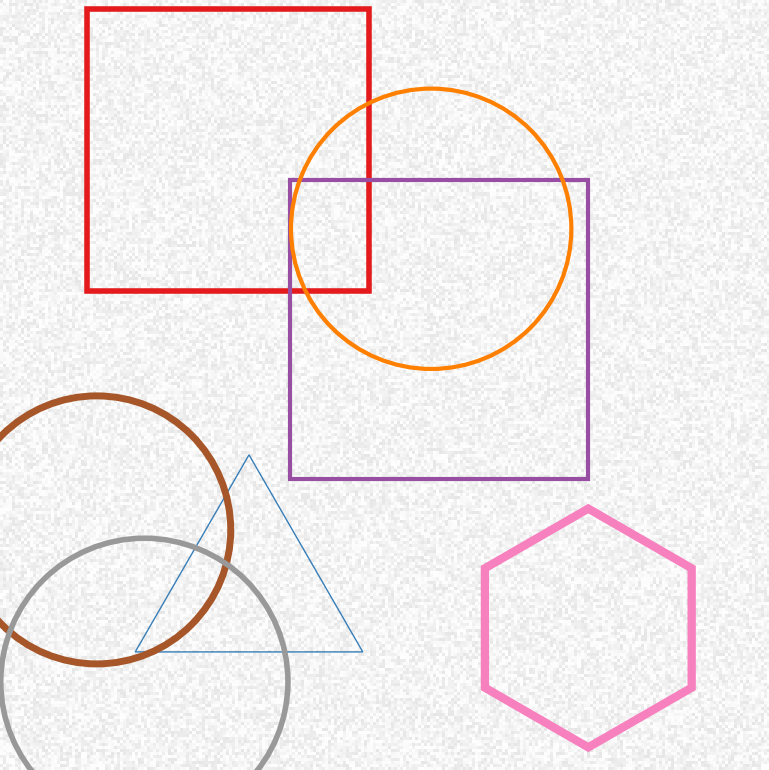[{"shape": "square", "thickness": 2, "radius": 0.91, "center": [0.296, 0.805]}, {"shape": "triangle", "thickness": 0.5, "radius": 0.85, "center": [0.323, 0.239]}, {"shape": "square", "thickness": 1.5, "radius": 0.97, "center": [0.57, 0.572]}, {"shape": "circle", "thickness": 1.5, "radius": 0.91, "center": [0.56, 0.703]}, {"shape": "circle", "thickness": 2.5, "radius": 0.87, "center": [0.126, 0.312]}, {"shape": "hexagon", "thickness": 3, "radius": 0.78, "center": [0.764, 0.184]}, {"shape": "circle", "thickness": 2, "radius": 0.93, "center": [0.187, 0.115]}]